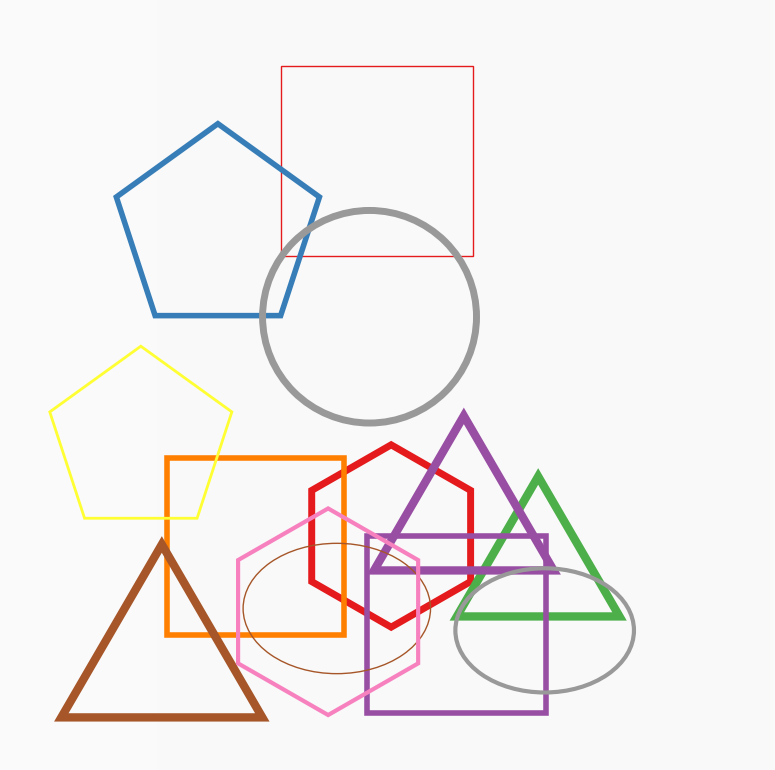[{"shape": "hexagon", "thickness": 2.5, "radius": 0.59, "center": [0.505, 0.304]}, {"shape": "square", "thickness": 0.5, "radius": 0.62, "center": [0.487, 0.791]}, {"shape": "pentagon", "thickness": 2, "radius": 0.69, "center": [0.281, 0.702]}, {"shape": "triangle", "thickness": 3, "radius": 0.61, "center": [0.694, 0.26]}, {"shape": "square", "thickness": 2, "radius": 0.58, "center": [0.589, 0.189]}, {"shape": "triangle", "thickness": 3, "radius": 0.67, "center": [0.598, 0.326]}, {"shape": "square", "thickness": 2, "radius": 0.57, "center": [0.33, 0.29]}, {"shape": "pentagon", "thickness": 1, "radius": 0.62, "center": [0.182, 0.427]}, {"shape": "oval", "thickness": 0.5, "radius": 0.6, "center": [0.435, 0.21]}, {"shape": "triangle", "thickness": 3, "radius": 0.75, "center": [0.209, 0.143]}, {"shape": "hexagon", "thickness": 1.5, "radius": 0.67, "center": [0.423, 0.206]}, {"shape": "oval", "thickness": 1.5, "radius": 0.58, "center": [0.703, 0.181]}, {"shape": "circle", "thickness": 2.5, "radius": 0.69, "center": [0.477, 0.589]}]